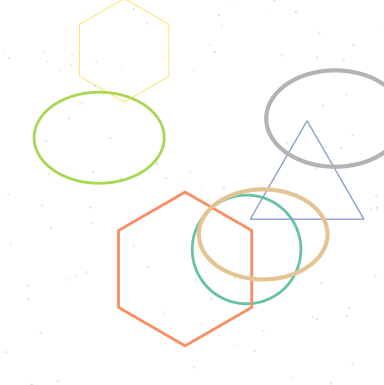[{"shape": "circle", "thickness": 2, "radius": 0.71, "center": [0.64, 0.352]}, {"shape": "hexagon", "thickness": 2, "radius": 1.0, "center": [0.481, 0.301]}, {"shape": "triangle", "thickness": 1, "radius": 0.85, "center": [0.798, 0.516]}, {"shape": "oval", "thickness": 2, "radius": 0.85, "center": [0.258, 0.642]}, {"shape": "hexagon", "thickness": 0.5, "radius": 0.67, "center": [0.323, 0.87]}, {"shape": "oval", "thickness": 3, "radius": 0.84, "center": [0.684, 0.391]}, {"shape": "oval", "thickness": 3, "radius": 0.89, "center": [0.87, 0.692]}]